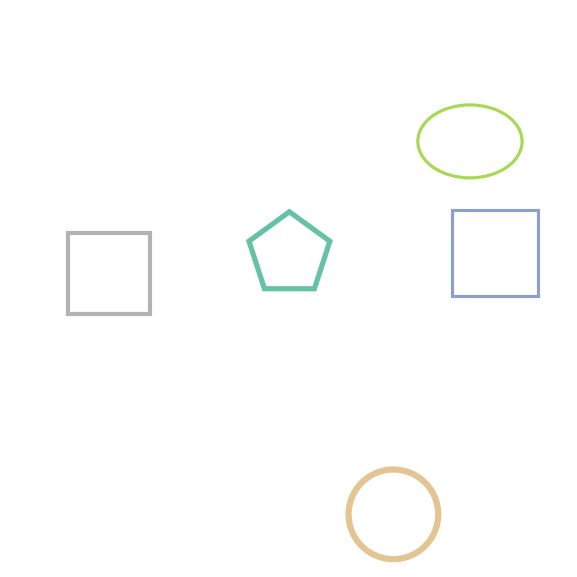[{"shape": "pentagon", "thickness": 2.5, "radius": 0.37, "center": [0.501, 0.559]}, {"shape": "square", "thickness": 1.5, "radius": 0.37, "center": [0.858, 0.561]}, {"shape": "oval", "thickness": 1.5, "radius": 0.45, "center": [0.814, 0.754]}, {"shape": "circle", "thickness": 3, "radius": 0.39, "center": [0.681, 0.109]}, {"shape": "square", "thickness": 2, "radius": 0.35, "center": [0.189, 0.526]}]